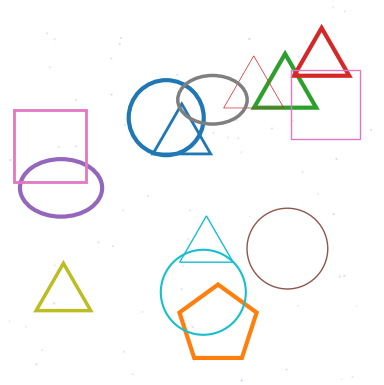[{"shape": "circle", "thickness": 3, "radius": 0.49, "center": [0.432, 0.694]}, {"shape": "triangle", "thickness": 2, "radius": 0.43, "center": [0.472, 0.644]}, {"shape": "pentagon", "thickness": 3, "radius": 0.53, "center": [0.566, 0.156]}, {"shape": "triangle", "thickness": 3, "radius": 0.47, "center": [0.741, 0.767]}, {"shape": "triangle", "thickness": 0.5, "radius": 0.45, "center": [0.659, 0.765]}, {"shape": "triangle", "thickness": 3, "radius": 0.41, "center": [0.835, 0.845]}, {"shape": "oval", "thickness": 3, "radius": 0.53, "center": [0.159, 0.512]}, {"shape": "circle", "thickness": 1, "radius": 0.52, "center": [0.746, 0.354]}, {"shape": "square", "thickness": 2, "radius": 0.47, "center": [0.13, 0.621]}, {"shape": "square", "thickness": 1, "radius": 0.44, "center": [0.845, 0.728]}, {"shape": "oval", "thickness": 2.5, "radius": 0.45, "center": [0.552, 0.741]}, {"shape": "triangle", "thickness": 2.5, "radius": 0.41, "center": [0.165, 0.234]}, {"shape": "circle", "thickness": 1.5, "radius": 0.55, "center": [0.528, 0.241]}, {"shape": "triangle", "thickness": 1, "radius": 0.4, "center": [0.536, 0.359]}]